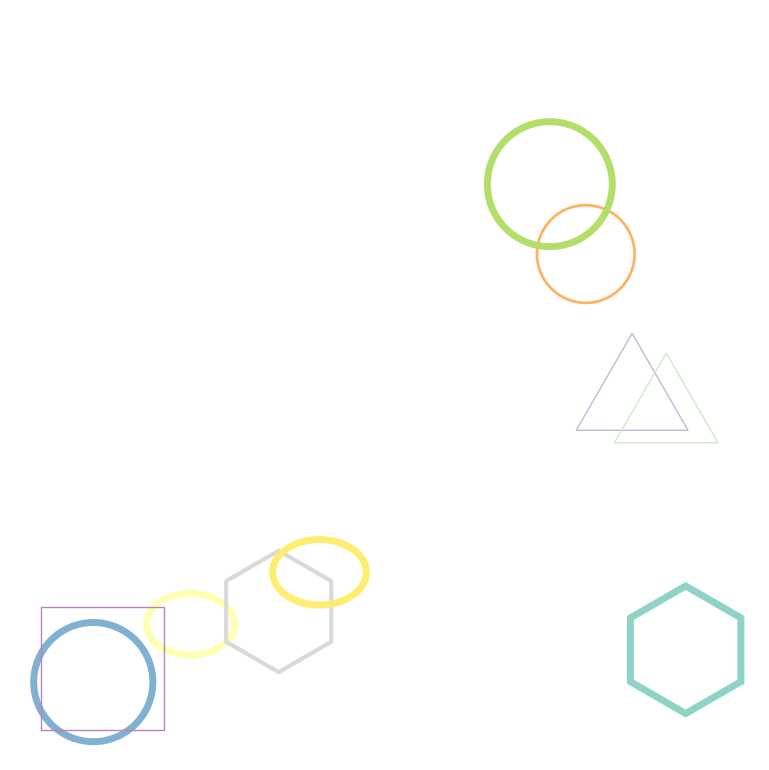[{"shape": "hexagon", "thickness": 2.5, "radius": 0.41, "center": [0.89, 0.156]}, {"shape": "oval", "thickness": 2.5, "radius": 0.29, "center": [0.247, 0.189]}, {"shape": "triangle", "thickness": 0.5, "radius": 0.42, "center": [0.821, 0.483]}, {"shape": "circle", "thickness": 2.5, "radius": 0.39, "center": [0.121, 0.114]}, {"shape": "circle", "thickness": 1, "radius": 0.32, "center": [0.761, 0.67]}, {"shape": "circle", "thickness": 2.5, "radius": 0.41, "center": [0.714, 0.761]}, {"shape": "hexagon", "thickness": 1.5, "radius": 0.39, "center": [0.362, 0.206]}, {"shape": "square", "thickness": 0.5, "radius": 0.4, "center": [0.133, 0.132]}, {"shape": "triangle", "thickness": 0.5, "radius": 0.39, "center": [0.865, 0.464]}, {"shape": "oval", "thickness": 2.5, "radius": 0.3, "center": [0.415, 0.257]}]